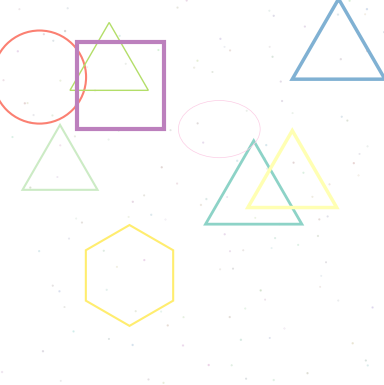[{"shape": "triangle", "thickness": 2, "radius": 0.72, "center": [0.659, 0.49]}, {"shape": "triangle", "thickness": 2.5, "radius": 0.67, "center": [0.759, 0.528]}, {"shape": "circle", "thickness": 1.5, "radius": 0.6, "center": [0.103, 0.8]}, {"shape": "triangle", "thickness": 2.5, "radius": 0.69, "center": [0.879, 0.864]}, {"shape": "triangle", "thickness": 1, "radius": 0.59, "center": [0.284, 0.824]}, {"shape": "oval", "thickness": 0.5, "radius": 0.53, "center": [0.57, 0.665]}, {"shape": "square", "thickness": 3, "radius": 0.57, "center": [0.313, 0.778]}, {"shape": "triangle", "thickness": 1.5, "radius": 0.56, "center": [0.156, 0.563]}, {"shape": "hexagon", "thickness": 1.5, "radius": 0.65, "center": [0.336, 0.285]}]